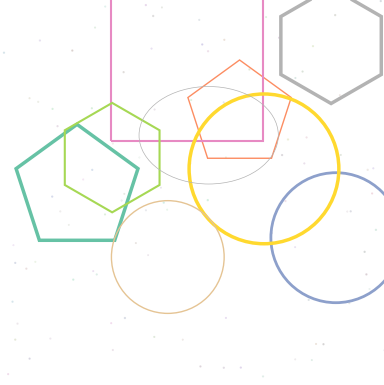[{"shape": "pentagon", "thickness": 2.5, "radius": 0.83, "center": [0.2, 0.511]}, {"shape": "pentagon", "thickness": 1, "radius": 0.71, "center": [0.622, 0.703]}, {"shape": "circle", "thickness": 2, "radius": 0.84, "center": [0.872, 0.383]}, {"shape": "square", "thickness": 1.5, "radius": 0.99, "center": [0.486, 0.833]}, {"shape": "hexagon", "thickness": 1.5, "radius": 0.71, "center": [0.291, 0.591]}, {"shape": "circle", "thickness": 2.5, "radius": 0.97, "center": [0.686, 0.561]}, {"shape": "circle", "thickness": 1, "radius": 0.73, "center": [0.436, 0.332]}, {"shape": "oval", "thickness": 0.5, "radius": 0.9, "center": [0.542, 0.649]}, {"shape": "hexagon", "thickness": 2.5, "radius": 0.75, "center": [0.86, 0.882]}]